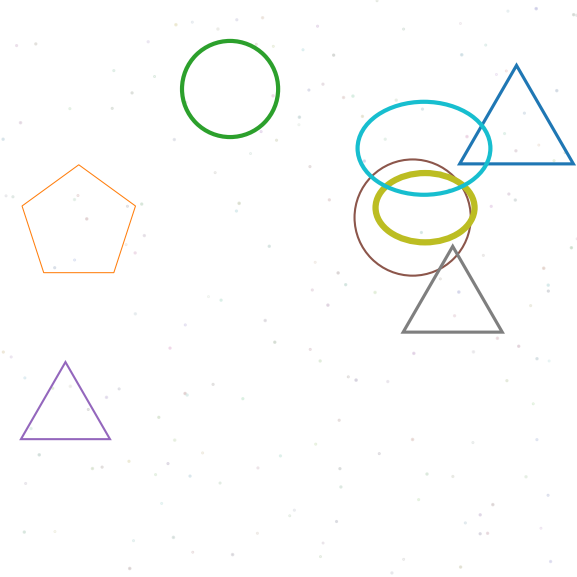[{"shape": "triangle", "thickness": 1.5, "radius": 0.57, "center": [0.894, 0.772]}, {"shape": "pentagon", "thickness": 0.5, "radius": 0.52, "center": [0.136, 0.611]}, {"shape": "circle", "thickness": 2, "radius": 0.42, "center": [0.398, 0.845]}, {"shape": "triangle", "thickness": 1, "radius": 0.44, "center": [0.113, 0.283]}, {"shape": "circle", "thickness": 1, "radius": 0.5, "center": [0.715, 0.622]}, {"shape": "triangle", "thickness": 1.5, "radius": 0.5, "center": [0.784, 0.474]}, {"shape": "oval", "thickness": 3, "radius": 0.43, "center": [0.736, 0.639]}, {"shape": "oval", "thickness": 2, "radius": 0.58, "center": [0.734, 0.742]}]